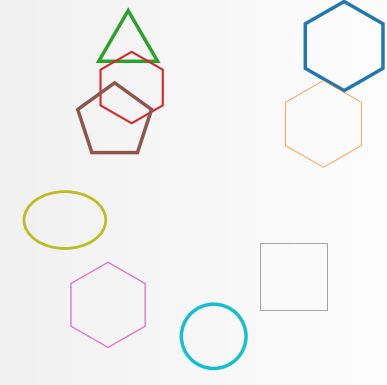[{"shape": "hexagon", "thickness": 2.5, "radius": 0.58, "center": [0.888, 0.88]}, {"shape": "hexagon", "thickness": 0.5, "radius": 0.56, "center": [0.835, 0.678]}, {"shape": "triangle", "thickness": 2.5, "radius": 0.44, "center": [0.331, 0.885]}, {"shape": "hexagon", "thickness": 1.5, "radius": 0.46, "center": [0.34, 0.773]}, {"shape": "pentagon", "thickness": 2.5, "radius": 0.5, "center": [0.296, 0.685]}, {"shape": "hexagon", "thickness": 1, "radius": 0.55, "center": [0.279, 0.208]}, {"shape": "square", "thickness": 0.5, "radius": 0.44, "center": [0.758, 0.282]}, {"shape": "oval", "thickness": 2, "radius": 0.53, "center": [0.167, 0.428]}, {"shape": "circle", "thickness": 2.5, "radius": 0.42, "center": [0.551, 0.126]}]